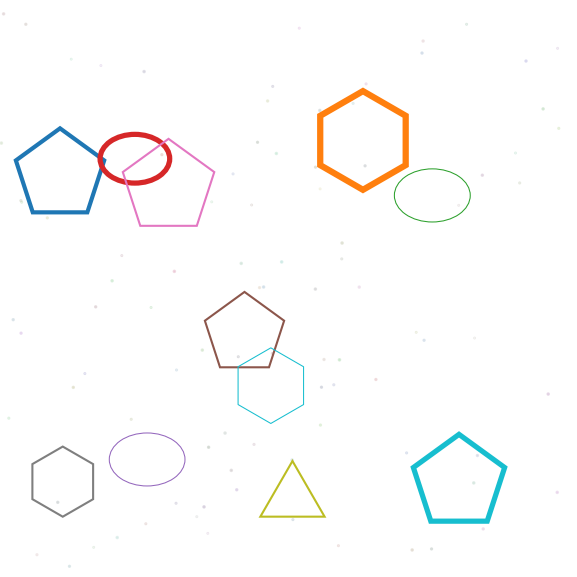[{"shape": "pentagon", "thickness": 2, "radius": 0.4, "center": [0.104, 0.696]}, {"shape": "hexagon", "thickness": 3, "radius": 0.43, "center": [0.629, 0.756]}, {"shape": "oval", "thickness": 0.5, "radius": 0.33, "center": [0.749, 0.661]}, {"shape": "oval", "thickness": 2.5, "radius": 0.3, "center": [0.234, 0.724]}, {"shape": "oval", "thickness": 0.5, "radius": 0.33, "center": [0.255, 0.204]}, {"shape": "pentagon", "thickness": 1, "radius": 0.36, "center": [0.423, 0.421]}, {"shape": "pentagon", "thickness": 1, "radius": 0.42, "center": [0.292, 0.675]}, {"shape": "hexagon", "thickness": 1, "radius": 0.3, "center": [0.109, 0.165]}, {"shape": "triangle", "thickness": 1, "radius": 0.32, "center": [0.506, 0.137]}, {"shape": "hexagon", "thickness": 0.5, "radius": 0.33, "center": [0.469, 0.331]}, {"shape": "pentagon", "thickness": 2.5, "radius": 0.42, "center": [0.795, 0.164]}]